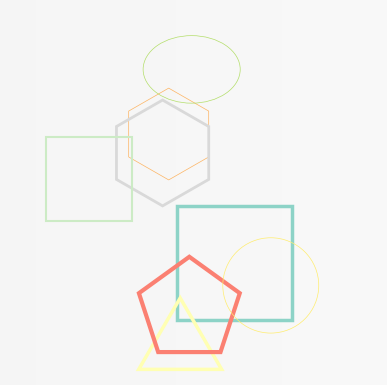[{"shape": "square", "thickness": 2.5, "radius": 0.74, "center": [0.605, 0.318]}, {"shape": "triangle", "thickness": 2.5, "radius": 0.62, "center": [0.465, 0.102]}, {"shape": "pentagon", "thickness": 3, "radius": 0.68, "center": [0.489, 0.196]}, {"shape": "hexagon", "thickness": 0.5, "radius": 0.6, "center": [0.435, 0.652]}, {"shape": "oval", "thickness": 0.5, "radius": 0.63, "center": [0.495, 0.82]}, {"shape": "hexagon", "thickness": 2, "radius": 0.69, "center": [0.42, 0.603]}, {"shape": "square", "thickness": 1.5, "radius": 0.55, "center": [0.229, 0.535]}, {"shape": "circle", "thickness": 0.5, "radius": 0.62, "center": [0.699, 0.259]}]